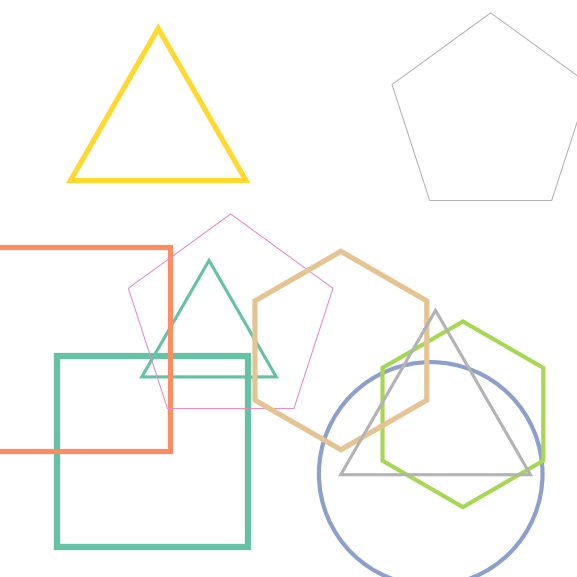[{"shape": "triangle", "thickness": 1.5, "radius": 0.67, "center": [0.362, 0.414]}, {"shape": "square", "thickness": 3, "radius": 0.82, "center": [0.264, 0.217]}, {"shape": "square", "thickness": 2.5, "radius": 0.88, "center": [0.118, 0.395]}, {"shape": "circle", "thickness": 2, "radius": 0.97, "center": [0.746, 0.178]}, {"shape": "pentagon", "thickness": 0.5, "radius": 0.93, "center": [0.399, 0.442]}, {"shape": "hexagon", "thickness": 2, "radius": 0.8, "center": [0.802, 0.282]}, {"shape": "triangle", "thickness": 2.5, "radius": 0.88, "center": [0.274, 0.774]}, {"shape": "hexagon", "thickness": 2.5, "radius": 0.86, "center": [0.59, 0.392]}, {"shape": "pentagon", "thickness": 0.5, "radius": 0.9, "center": [0.85, 0.797]}, {"shape": "triangle", "thickness": 1.5, "radius": 0.95, "center": [0.754, 0.272]}]